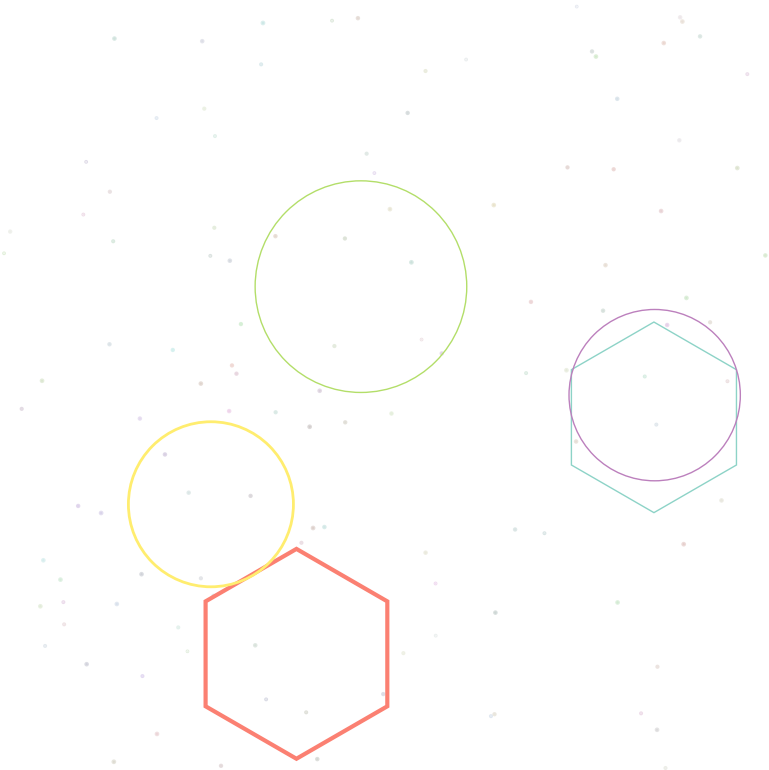[{"shape": "hexagon", "thickness": 0.5, "radius": 0.62, "center": [0.849, 0.458]}, {"shape": "hexagon", "thickness": 1.5, "radius": 0.68, "center": [0.385, 0.151]}, {"shape": "circle", "thickness": 0.5, "radius": 0.69, "center": [0.469, 0.628]}, {"shape": "circle", "thickness": 0.5, "radius": 0.56, "center": [0.85, 0.487]}, {"shape": "circle", "thickness": 1, "radius": 0.54, "center": [0.274, 0.345]}]